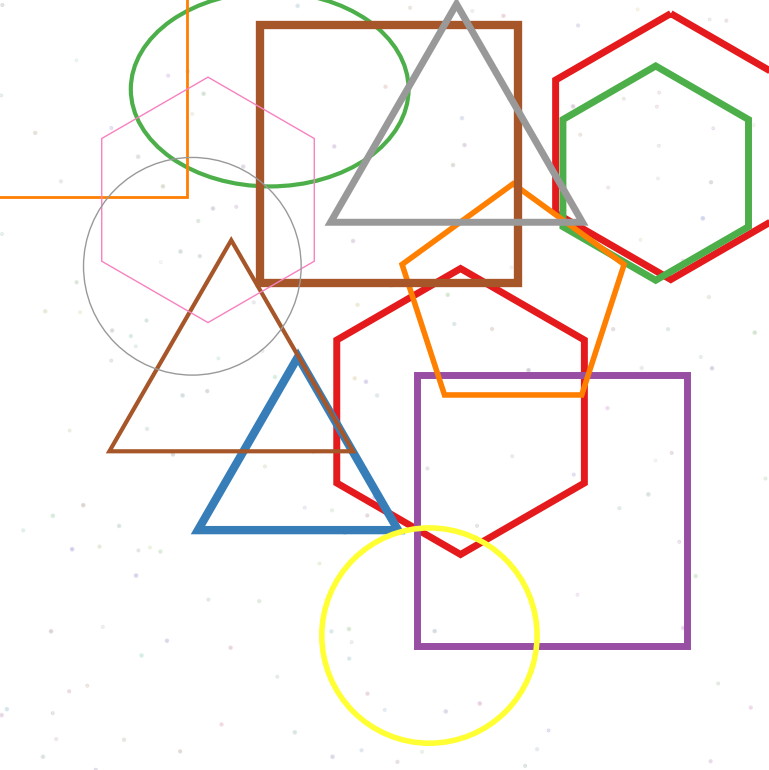[{"shape": "hexagon", "thickness": 2.5, "radius": 0.86, "center": [0.871, 0.81]}, {"shape": "hexagon", "thickness": 2.5, "radius": 0.93, "center": [0.598, 0.466]}, {"shape": "triangle", "thickness": 3, "radius": 0.75, "center": [0.387, 0.387]}, {"shape": "hexagon", "thickness": 2.5, "radius": 0.7, "center": [0.852, 0.775]}, {"shape": "oval", "thickness": 1.5, "radius": 0.9, "center": [0.35, 0.884]}, {"shape": "square", "thickness": 2.5, "radius": 0.88, "center": [0.717, 0.337]}, {"shape": "pentagon", "thickness": 2, "radius": 0.76, "center": [0.666, 0.61]}, {"shape": "square", "thickness": 1, "radius": 0.69, "center": [0.105, 0.882]}, {"shape": "circle", "thickness": 2, "radius": 0.7, "center": [0.558, 0.175]}, {"shape": "square", "thickness": 3, "radius": 0.84, "center": [0.505, 0.8]}, {"shape": "triangle", "thickness": 1.5, "radius": 0.91, "center": [0.3, 0.505]}, {"shape": "hexagon", "thickness": 0.5, "radius": 0.8, "center": [0.27, 0.74]}, {"shape": "triangle", "thickness": 2.5, "radius": 0.94, "center": [0.593, 0.806]}, {"shape": "circle", "thickness": 0.5, "radius": 0.71, "center": [0.25, 0.654]}]